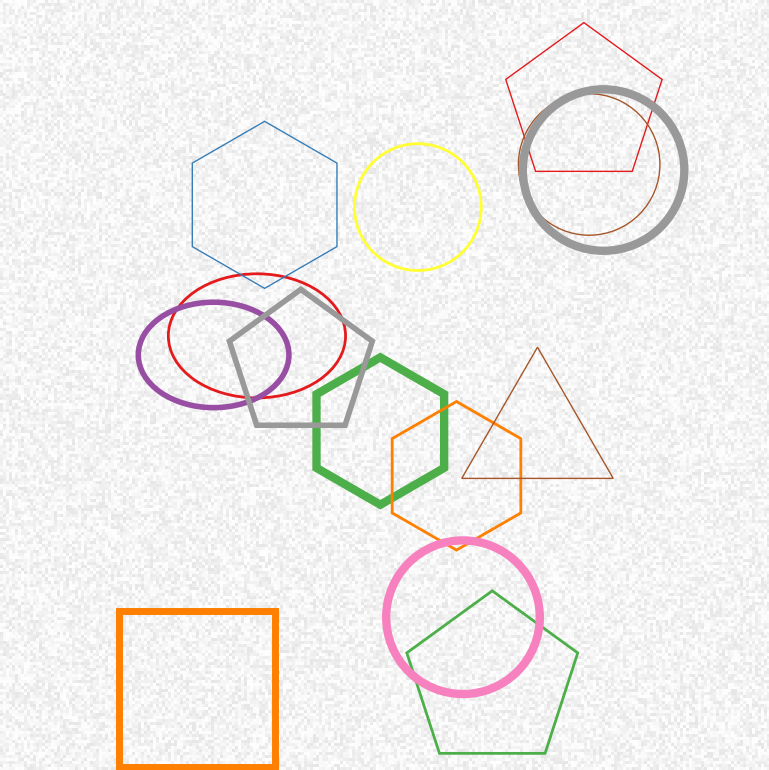[{"shape": "pentagon", "thickness": 0.5, "radius": 0.53, "center": [0.758, 0.864]}, {"shape": "oval", "thickness": 1, "radius": 0.58, "center": [0.334, 0.564]}, {"shape": "hexagon", "thickness": 0.5, "radius": 0.54, "center": [0.344, 0.734]}, {"shape": "pentagon", "thickness": 1, "radius": 0.58, "center": [0.639, 0.116]}, {"shape": "hexagon", "thickness": 3, "radius": 0.48, "center": [0.494, 0.44]}, {"shape": "oval", "thickness": 2, "radius": 0.49, "center": [0.277, 0.539]}, {"shape": "hexagon", "thickness": 1, "radius": 0.48, "center": [0.593, 0.382]}, {"shape": "square", "thickness": 2.5, "radius": 0.5, "center": [0.256, 0.105]}, {"shape": "circle", "thickness": 1, "radius": 0.41, "center": [0.543, 0.731]}, {"shape": "triangle", "thickness": 0.5, "radius": 0.57, "center": [0.698, 0.436]}, {"shape": "circle", "thickness": 0.5, "radius": 0.46, "center": [0.765, 0.786]}, {"shape": "circle", "thickness": 3, "radius": 0.5, "center": [0.601, 0.198]}, {"shape": "pentagon", "thickness": 2, "radius": 0.49, "center": [0.391, 0.527]}, {"shape": "circle", "thickness": 3, "radius": 0.52, "center": [0.784, 0.779]}]